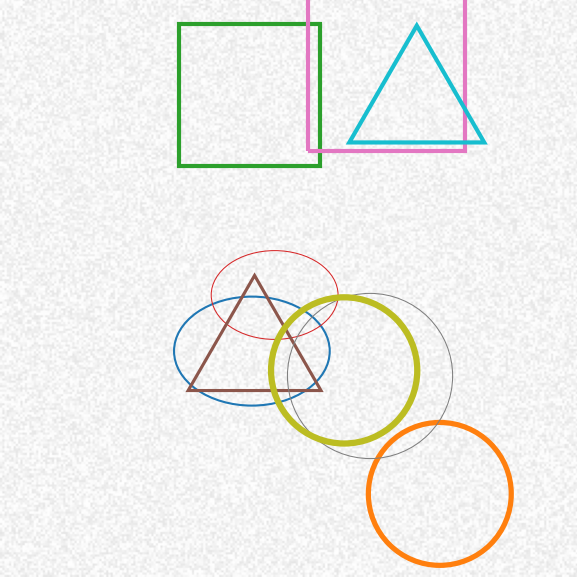[{"shape": "oval", "thickness": 1, "radius": 0.67, "center": [0.436, 0.391]}, {"shape": "circle", "thickness": 2.5, "radius": 0.62, "center": [0.762, 0.144]}, {"shape": "square", "thickness": 2, "radius": 0.61, "center": [0.432, 0.835]}, {"shape": "oval", "thickness": 0.5, "radius": 0.55, "center": [0.476, 0.488]}, {"shape": "triangle", "thickness": 1.5, "radius": 0.66, "center": [0.441, 0.389]}, {"shape": "square", "thickness": 2, "radius": 0.68, "center": [0.67, 0.874]}, {"shape": "circle", "thickness": 0.5, "radius": 0.72, "center": [0.641, 0.348]}, {"shape": "circle", "thickness": 3, "radius": 0.63, "center": [0.596, 0.358]}, {"shape": "triangle", "thickness": 2, "radius": 0.67, "center": [0.722, 0.82]}]